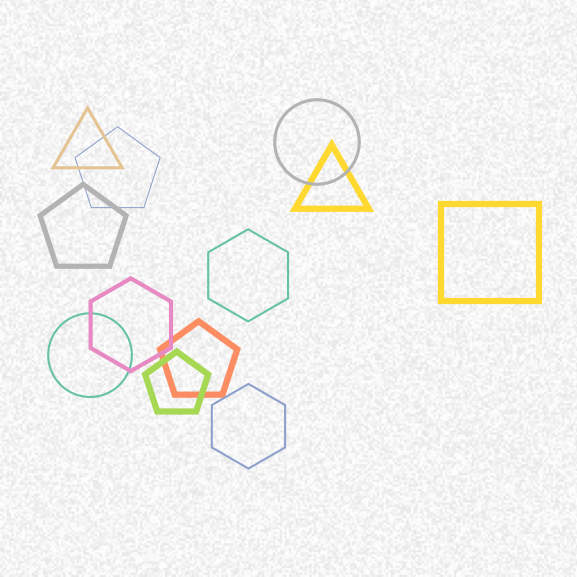[{"shape": "circle", "thickness": 1, "radius": 0.36, "center": [0.156, 0.384]}, {"shape": "hexagon", "thickness": 1, "radius": 0.4, "center": [0.43, 0.522]}, {"shape": "pentagon", "thickness": 3, "radius": 0.35, "center": [0.344, 0.373]}, {"shape": "hexagon", "thickness": 1, "radius": 0.37, "center": [0.43, 0.261]}, {"shape": "pentagon", "thickness": 0.5, "radius": 0.39, "center": [0.204, 0.702]}, {"shape": "hexagon", "thickness": 2, "radius": 0.4, "center": [0.227, 0.437]}, {"shape": "pentagon", "thickness": 3, "radius": 0.29, "center": [0.306, 0.333]}, {"shape": "square", "thickness": 3, "radius": 0.42, "center": [0.848, 0.562]}, {"shape": "triangle", "thickness": 3, "radius": 0.37, "center": [0.575, 0.675]}, {"shape": "triangle", "thickness": 1.5, "radius": 0.35, "center": [0.152, 0.743]}, {"shape": "pentagon", "thickness": 2.5, "radius": 0.39, "center": [0.144, 0.602]}, {"shape": "circle", "thickness": 1.5, "radius": 0.37, "center": [0.549, 0.753]}]